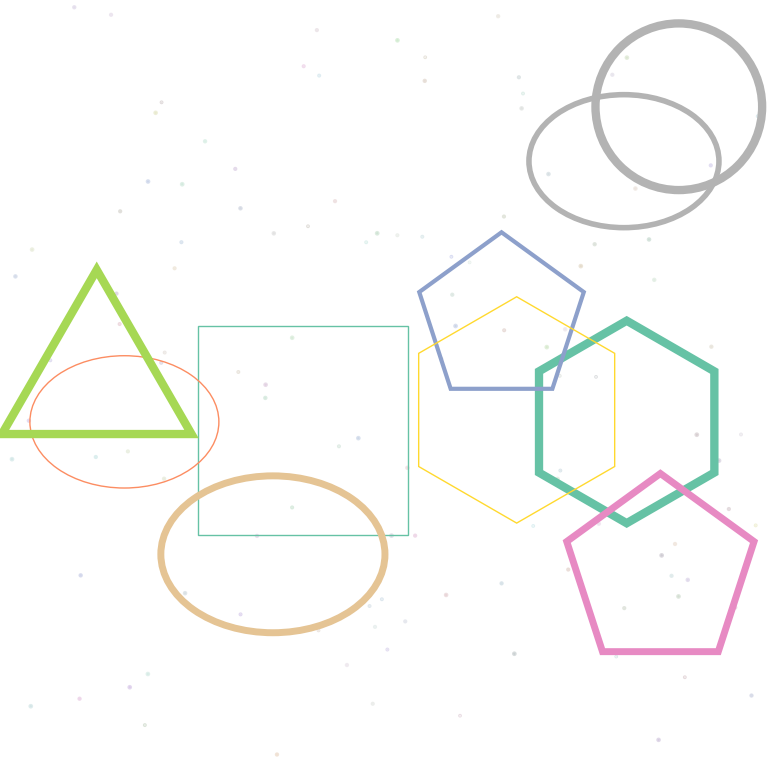[{"shape": "square", "thickness": 0.5, "radius": 0.68, "center": [0.394, 0.441]}, {"shape": "hexagon", "thickness": 3, "radius": 0.66, "center": [0.814, 0.452]}, {"shape": "oval", "thickness": 0.5, "radius": 0.61, "center": [0.162, 0.452]}, {"shape": "pentagon", "thickness": 1.5, "radius": 0.56, "center": [0.651, 0.586]}, {"shape": "pentagon", "thickness": 2.5, "radius": 0.64, "center": [0.858, 0.257]}, {"shape": "triangle", "thickness": 3, "radius": 0.71, "center": [0.126, 0.507]}, {"shape": "hexagon", "thickness": 0.5, "radius": 0.73, "center": [0.671, 0.468]}, {"shape": "oval", "thickness": 2.5, "radius": 0.73, "center": [0.354, 0.28]}, {"shape": "oval", "thickness": 2, "radius": 0.62, "center": [0.81, 0.791]}, {"shape": "circle", "thickness": 3, "radius": 0.54, "center": [0.882, 0.861]}]